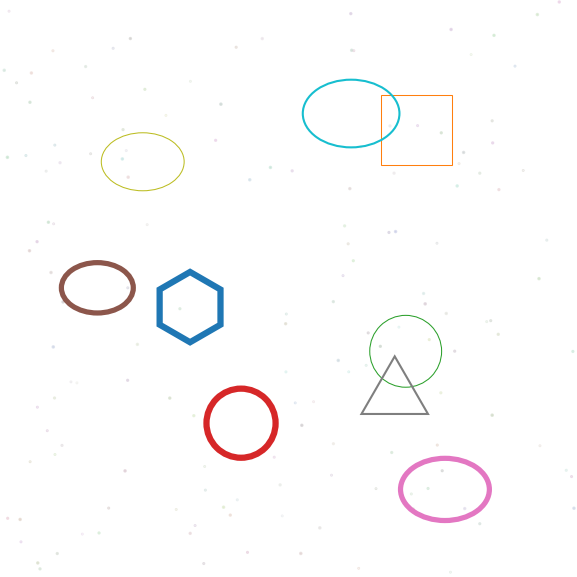[{"shape": "hexagon", "thickness": 3, "radius": 0.3, "center": [0.329, 0.467]}, {"shape": "square", "thickness": 0.5, "radius": 0.3, "center": [0.721, 0.774]}, {"shape": "circle", "thickness": 0.5, "radius": 0.31, "center": [0.702, 0.391]}, {"shape": "circle", "thickness": 3, "radius": 0.3, "center": [0.417, 0.266]}, {"shape": "oval", "thickness": 2.5, "radius": 0.31, "center": [0.169, 0.501]}, {"shape": "oval", "thickness": 2.5, "radius": 0.38, "center": [0.77, 0.152]}, {"shape": "triangle", "thickness": 1, "radius": 0.33, "center": [0.683, 0.316]}, {"shape": "oval", "thickness": 0.5, "radius": 0.36, "center": [0.247, 0.719]}, {"shape": "oval", "thickness": 1, "radius": 0.42, "center": [0.608, 0.803]}]